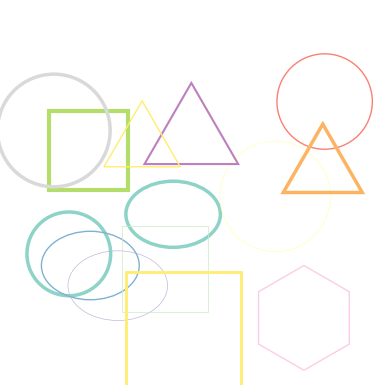[{"shape": "circle", "thickness": 2.5, "radius": 0.54, "center": [0.179, 0.341]}, {"shape": "oval", "thickness": 2.5, "radius": 0.61, "center": [0.45, 0.443]}, {"shape": "circle", "thickness": 0.5, "radius": 0.72, "center": [0.715, 0.49]}, {"shape": "oval", "thickness": 0.5, "radius": 0.65, "center": [0.306, 0.258]}, {"shape": "circle", "thickness": 1, "radius": 0.62, "center": [0.843, 0.736]}, {"shape": "oval", "thickness": 1, "radius": 0.64, "center": [0.235, 0.31]}, {"shape": "triangle", "thickness": 2.5, "radius": 0.59, "center": [0.838, 0.559]}, {"shape": "square", "thickness": 3, "radius": 0.51, "center": [0.23, 0.61]}, {"shape": "hexagon", "thickness": 1, "radius": 0.68, "center": [0.789, 0.174]}, {"shape": "circle", "thickness": 2.5, "radius": 0.73, "center": [0.14, 0.661]}, {"shape": "triangle", "thickness": 1.5, "radius": 0.7, "center": [0.497, 0.644]}, {"shape": "square", "thickness": 0.5, "radius": 0.56, "center": [0.429, 0.302]}, {"shape": "square", "thickness": 2, "radius": 0.74, "center": [0.477, 0.145]}, {"shape": "triangle", "thickness": 1, "radius": 0.57, "center": [0.369, 0.624]}]